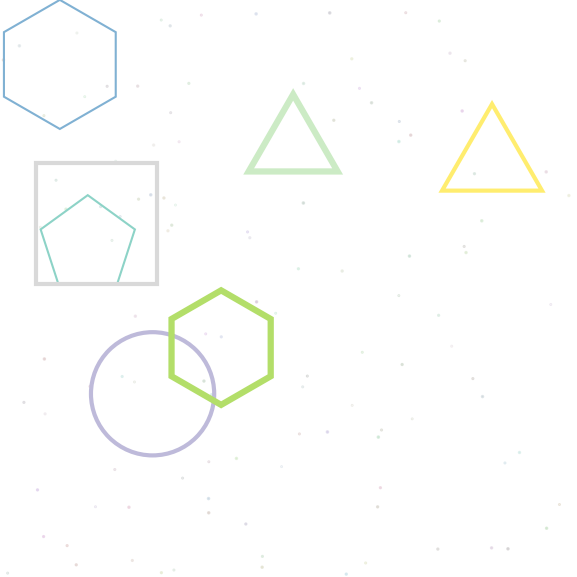[{"shape": "pentagon", "thickness": 1, "radius": 0.43, "center": [0.152, 0.575]}, {"shape": "circle", "thickness": 2, "radius": 0.53, "center": [0.264, 0.317]}, {"shape": "hexagon", "thickness": 1, "radius": 0.56, "center": [0.104, 0.888]}, {"shape": "hexagon", "thickness": 3, "radius": 0.5, "center": [0.383, 0.397]}, {"shape": "square", "thickness": 2, "radius": 0.52, "center": [0.167, 0.613]}, {"shape": "triangle", "thickness": 3, "radius": 0.44, "center": [0.508, 0.747]}, {"shape": "triangle", "thickness": 2, "radius": 0.5, "center": [0.852, 0.719]}]